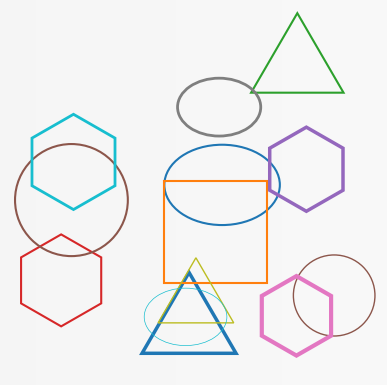[{"shape": "oval", "thickness": 1.5, "radius": 0.75, "center": [0.573, 0.52]}, {"shape": "triangle", "thickness": 2.5, "radius": 0.7, "center": [0.488, 0.152]}, {"shape": "square", "thickness": 1.5, "radius": 0.66, "center": [0.556, 0.398]}, {"shape": "triangle", "thickness": 1.5, "radius": 0.69, "center": [0.767, 0.828]}, {"shape": "hexagon", "thickness": 1.5, "radius": 0.6, "center": [0.158, 0.272]}, {"shape": "hexagon", "thickness": 2.5, "radius": 0.55, "center": [0.791, 0.56]}, {"shape": "circle", "thickness": 1.5, "radius": 0.73, "center": [0.184, 0.48]}, {"shape": "circle", "thickness": 1, "radius": 0.53, "center": [0.862, 0.233]}, {"shape": "hexagon", "thickness": 3, "radius": 0.52, "center": [0.765, 0.18]}, {"shape": "oval", "thickness": 2, "radius": 0.54, "center": [0.566, 0.722]}, {"shape": "triangle", "thickness": 1, "radius": 0.56, "center": [0.506, 0.218]}, {"shape": "oval", "thickness": 0.5, "radius": 0.53, "center": [0.479, 0.177]}, {"shape": "hexagon", "thickness": 2, "radius": 0.62, "center": [0.19, 0.579]}]